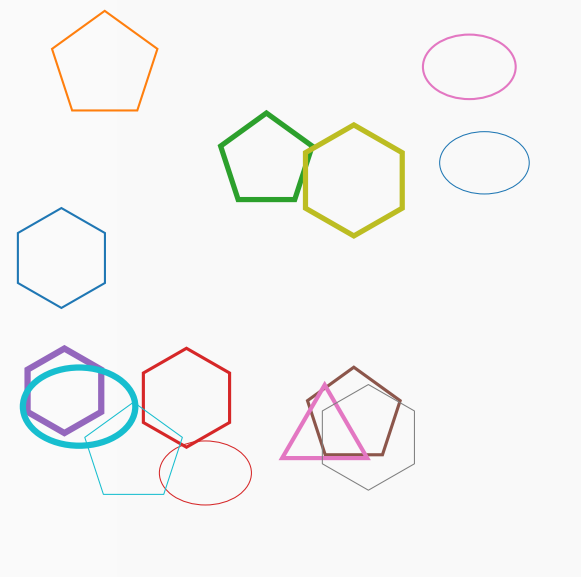[{"shape": "hexagon", "thickness": 1, "radius": 0.43, "center": [0.106, 0.552]}, {"shape": "oval", "thickness": 0.5, "radius": 0.39, "center": [0.833, 0.717]}, {"shape": "pentagon", "thickness": 1, "radius": 0.48, "center": [0.18, 0.885]}, {"shape": "pentagon", "thickness": 2.5, "radius": 0.41, "center": [0.458, 0.721]}, {"shape": "oval", "thickness": 0.5, "radius": 0.4, "center": [0.353, 0.18]}, {"shape": "hexagon", "thickness": 1.5, "radius": 0.43, "center": [0.321, 0.31]}, {"shape": "hexagon", "thickness": 3, "radius": 0.37, "center": [0.111, 0.322]}, {"shape": "pentagon", "thickness": 1.5, "radius": 0.42, "center": [0.609, 0.279]}, {"shape": "oval", "thickness": 1, "radius": 0.4, "center": [0.807, 0.883]}, {"shape": "triangle", "thickness": 2, "radius": 0.42, "center": [0.559, 0.248]}, {"shape": "hexagon", "thickness": 0.5, "radius": 0.46, "center": [0.634, 0.242]}, {"shape": "hexagon", "thickness": 2.5, "radius": 0.48, "center": [0.609, 0.687]}, {"shape": "oval", "thickness": 3, "radius": 0.48, "center": [0.136, 0.295]}, {"shape": "pentagon", "thickness": 0.5, "radius": 0.44, "center": [0.23, 0.214]}]